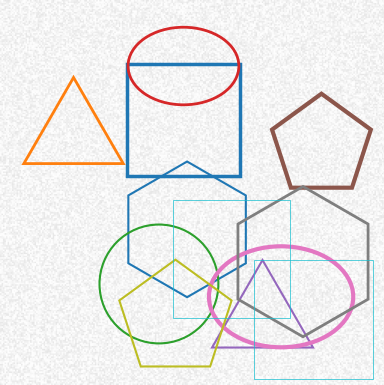[{"shape": "hexagon", "thickness": 1.5, "radius": 0.88, "center": [0.486, 0.404]}, {"shape": "square", "thickness": 2.5, "radius": 0.73, "center": [0.477, 0.689]}, {"shape": "triangle", "thickness": 2, "radius": 0.75, "center": [0.191, 0.65]}, {"shape": "circle", "thickness": 1.5, "radius": 0.77, "center": [0.413, 0.262]}, {"shape": "oval", "thickness": 2, "radius": 0.72, "center": [0.477, 0.829]}, {"shape": "triangle", "thickness": 1.5, "radius": 0.76, "center": [0.682, 0.173]}, {"shape": "pentagon", "thickness": 3, "radius": 0.67, "center": [0.835, 0.622]}, {"shape": "oval", "thickness": 3, "radius": 0.94, "center": [0.73, 0.229]}, {"shape": "hexagon", "thickness": 2, "radius": 0.98, "center": [0.787, 0.32]}, {"shape": "pentagon", "thickness": 1.5, "radius": 0.77, "center": [0.456, 0.172]}, {"shape": "square", "thickness": 0.5, "radius": 0.77, "center": [0.814, 0.17]}, {"shape": "square", "thickness": 0.5, "radius": 0.76, "center": [0.601, 0.328]}]